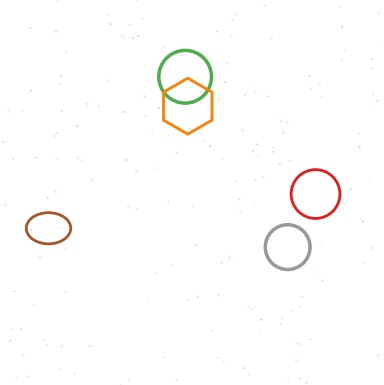[{"shape": "circle", "thickness": 2, "radius": 0.32, "center": [0.82, 0.496]}, {"shape": "circle", "thickness": 2.5, "radius": 0.34, "center": [0.481, 0.801]}, {"shape": "hexagon", "thickness": 2, "radius": 0.36, "center": [0.488, 0.724]}, {"shape": "oval", "thickness": 2, "radius": 0.29, "center": [0.126, 0.407]}, {"shape": "circle", "thickness": 2.5, "radius": 0.29, "center": [0.747, 0.358]}]